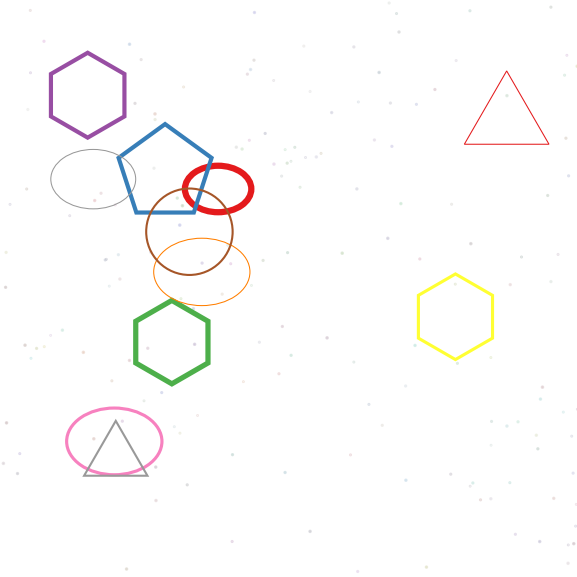[{"shape": "oval", "thickness": 3, "radius": 0.29, "center": [0.378, 0.672]}, {"shape": "triangle", "thickness": 0.5, "radius": 0.42, "center": [0.877, 0.792]}, {"shape": "pentagon", "thickness": 2, "radius": 0.42, "center": [0.286, 0.7]}, {"shape": "hexagon", "thickness": 2.5, "radius": 0.36, "center": [0.298, 0.407]}, {"shape": "hexagon", "thickness": 2, "radius": 0.37, "center": [0.152, 0.834]}, {"shape": "oval", "thickness": 0.5, "radius": 0.42, "center": [0.349, 0.528]}, {"shape": "hexagon", "thickness": 1.5, "radius": 0.37, "center": [0.789, 0.451]}, {"shape": "circle", "thickness": 1, "radius": 0.37, "center": [0.328, 0.598]}, {"shape": "oval", "thickness": 1.5, "radius": 0.41, "center": [0.198, 0.235]}, {"shape": "oval", "thickness": 0.5, "radius": 0.37, "center": [0.161, 0.689]}, {"shape": "triangle", "thickness": 1, "radius": 0.32, "center": [0.2, 0.207]}]